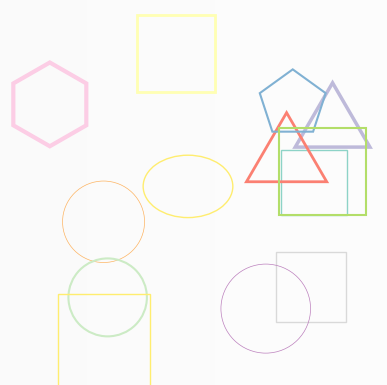[{"shape": "square", "thickness": 1, "radius": 0.42, "center": [0.811, 0.526]}, {"shape": "square", "thickness": 2, "radius": 0.5, "center": [0.453, 0.861]}, {"shape": "triangle", "thickness": 2.5, "radius": 0.56, "center": [0.858, 0.674]}, {"shape": "triangle", "thickness": 2, "radius": 0.6, "center": [0.74, 0.588]}, {"shape": "pentagon", "thickness": 1.5, "radius": 0.45, "center": [0.755, 0.73]}, {"shape": "circle", "thickness": 0.5, "radius": 0.53, "center": [0.267, 0.424]}, {"shape": "square", "thickness": 1.5, "radius": 0.56, "center": [0.832, 0.555]}, {"shape": "hexagon", "thickness": 3, "radius": 0.54, "center": [0.129, 0.729]}, {"shape": "square", "thickness": 1, "radius": 0.45, "center": [0.803, 0.254]}, {"shape": "circle", "thickness": 0.5, "radius": 0.58, "center": [0.686, 0.198]}, {"shape": "circle", "thickness": 1.5, "radius": 0.51, "center": [0.278, 0.228]}, {"shape": "square", "thickness": 1, "radius": 0.6, "center": [0.269, 0.118]}, {"shape": "oval", "thickness": 1, "radius": 0.58, "center": [0.485, 0.516]}]